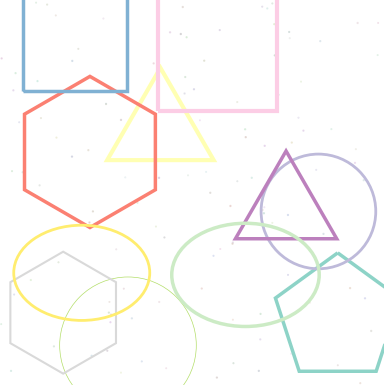[{"shape": "pentagon", "thickness": 2.5, "radius": 0.85, "center": [0.877, 0.173]}, {"shape": "triangle", "thickness": 3, "radius": 0.8, "center": [0.417, 0.664]}, {"shape": "circle", "thickness": 2, "radius": 0.74, "center": [0.827, 0.451]}, {"shape": "hexagon", "thickness": 2.5, "radius": 0.98, "center": [0.234, 0.605]}, {"shape": "square", "thickness": 2.5, "radius": 0.68, "center": [0.195, 0.899]}, {"shape": "circle", "thickness": 0.5, "radius": 0.89, "center": [0.332, 0.103]}, {"shape": "square", "thickness": 3, "radius": 0.77, "center": [0.564, 0.865]}, {"shape": "hexagon", "thickness": 1.5, "radius": 0.79, "center": [0.164, 0.188]}, {"shape": "triangle", "thickness": 2.5, "radius": 0.76, "center": [0.743, 0.456]}, {"shape": "oval", "thickness": 2.5, "radius": 0.96, "center": [0.638, 0.286]}, {"shape": "oval", "thickness": 2, "radius": 0.88, "center": [0.212, 0.291]}]